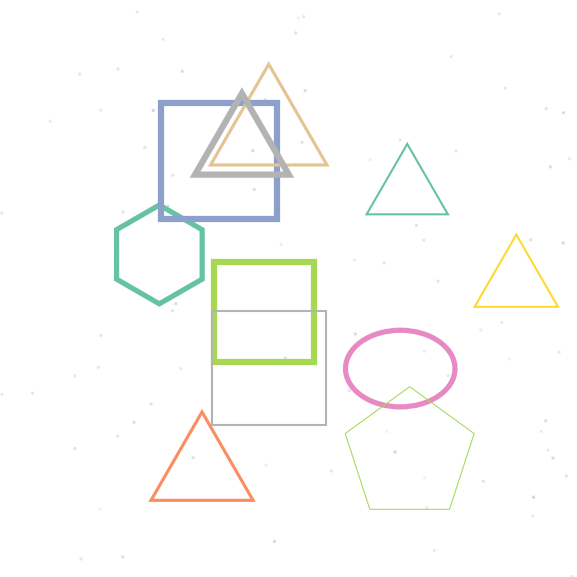[{"shape": "hexagon", "thickness": 2.5, "radius": 0.43, "center": [0.276, 0.559]}, {"shape": "triangle", "thickness": 1, "radius": 0.41, "center": [0.705, 0.669]}, {"shape": "triangle", "thickness": 1.5, "radius": 0.51, "center": [0.35, 0.184]}, {"shape": "square", "thickness": 3, "radius": 0.5, "center": [0.379, 0.72]}, {"shape": "oval", "thickness": 2.5, "radius": 0.47, "center": [0.693, 0.361]}, {"shape": "square", "thickness": 3, "radius": 0.44, "center": [0.457, 0.459]}, {"shape": "pentagon", "thickness": 0.5, "radius": 0.59, "center": [0.709, 0.212]}, {"shape": "triangle", "thickness": 1, "radius": 0.42, "center": [0.894, 0.509]}, {"shape": "triangle", "thickness": 1.5, "radius": 0.58, "center": [0.465, 0.772]}, {"shape": "square", "thickness": 1, "radius": 0.5, "center": [0.466, 0.362]}, {"shape": "triangle", "thickness": 3, "radius": 0.47, "center": [0.419, 0.744]}]